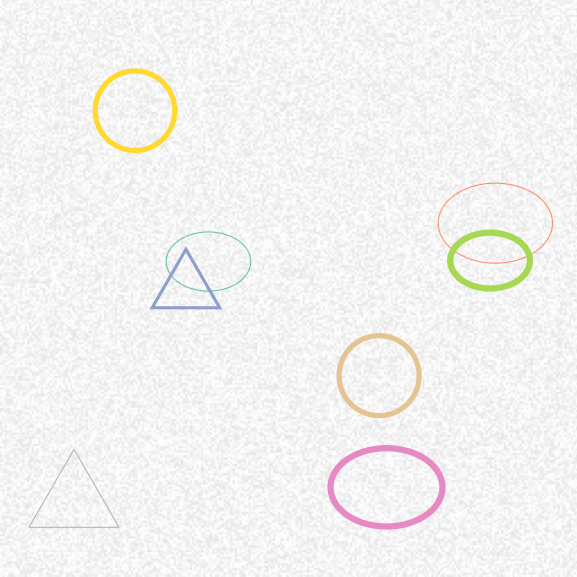[{"shape": "oval", "thickness": 0.5, "radius": 0.37, "center": [0.361, 0.546]}, {"shape": "oval", "thickness": 0.5, "radius": 0.49, "center": [0.858, 0.613]}, {"shape": "triangle", "thickness": 1.5, "radius": 0.34, "center": [0.322, 0.5]}, {"shape": "oval", "thickness": 3, "radius": 0.48, "center": [0.669, 0.155]}, {"shape": "oval", "thickness": 3, "radius": 0.35, "center": [0.849, 0.548]}, {"shape": "circle", "thickness": 2.5, "radius": 0.34, "center": [0.234, 0.807]}, {"shape": "circle", "thickness": 2.5, "radius": 0.35, "center": [0.656, 0.349]}, {"shape": "triangle", "thickness": 0.5, "radius": 0.45, "center": [0.128, 0.131]}]